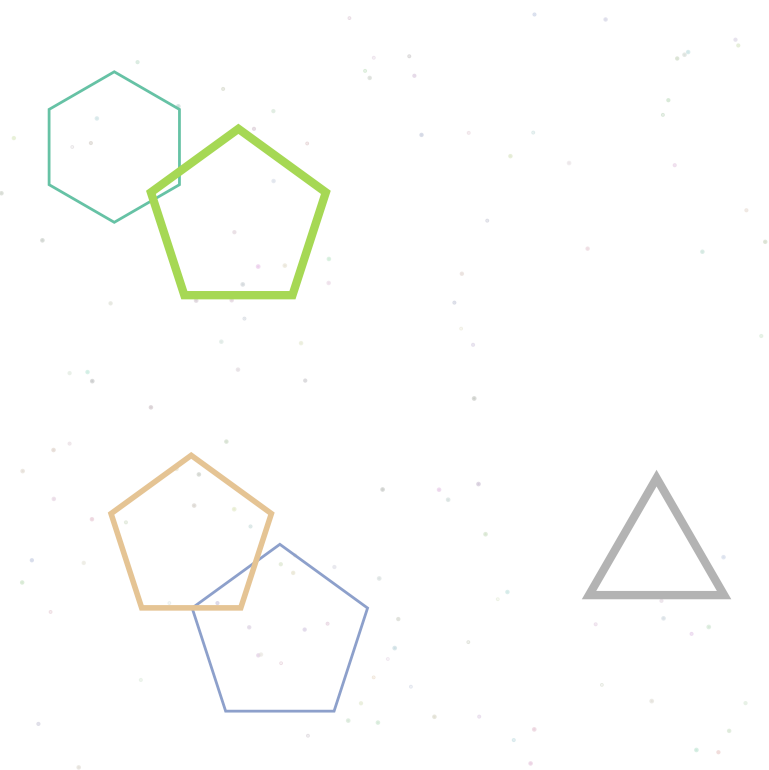[{"shape": "hexagon", "thickness": 1, "radius": 0.49, "center": [0.148, 0.809]}, {"shape": "pentagon", "thickness": 1, "radius": 0.6, "center": [0.363, 0.173]}, {"shape": "pentagon", "thickness": 3, "radius": 0.6, "center": [0.31, 0.713]}, {"shape": "pentagon", "thickness": 2, "radius": 0.55, "center": [0.248, 0.299]}, {"shape": "triangle", "thickness": 3, "radius": 0.51, "center": [0.853, 0.278]}]